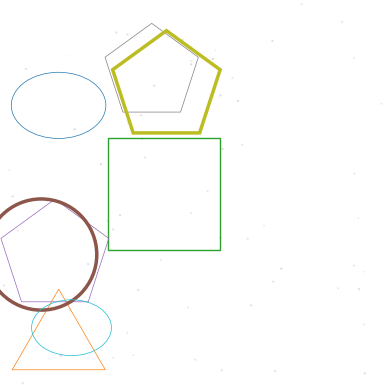[{"shape": "oval", "thickness": 0.5, "radius": 0.61, "center": [0.152, 0.726]}, {"shape": "triangle", "thickness": 0.5, "radius": 0.7, "center": [0.153, 0.109]}, {"shape": "square", "thickness": 1, "radius": 0.73, "center": [0.426, 0.497]}, {"shape": "pentagon", "thickness": 0.5, "radius": 0.74, "center": [0.143, 0.335]}, {"shape": "circle", "thickness": 2.5, "radius": 0.72, "center": [0.107, 0.339]}, {"shape": "pentagon", "thickness": 0.5, "radius": 0.64, "center": [0.394, 0.812]}, {"shape": "pentagon", "thickness": 2.5, "radius": 0.73, "center": [0.432, 0.774]}, {"shape": "oval", "thickness": 0.5, "radius": 0.52, "center": [0.186, 0.149]}]